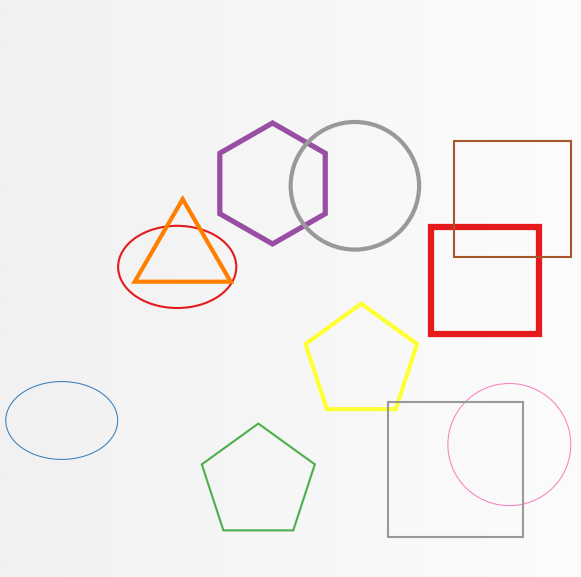[{"shape": "oval", "thickness": 1, "radius": 0.51, "center": [0.305, 0.537]}, {"shape": "square", "thickness": 3, "radius": 0.46, "center": [0.834, 0.513]}, {"shape": "oval", "thickness": 0.5, "radius": 0.48, "center": [0.106, 0.271]}, {"shape": "pentagon", "thickness": 1, "radius": 0.51, "center": [0.444, 0.163]}, {"shape": "hexagon", "thickness": 2.5, "radius": 0.52, "center": [0.469, 0.681]}, {"shape": "triangle", "thickness": 2, "radius": 0.48, "center": [0.314, 0.559]}, {"shape": "pentagon", "thickness": 2, "radius": 0.5, "center": [0.622, 0.372]}, {"shape": "square", "thickness": 1, "radius": 0.5, "center": [0.882, 0.655]}, {"shape": "circle", "thickness": 0.5, "radius": 0.53, "center": [0.876, 0.229]}, {"shape": "circle", "thickness": 2, "radius": 0.55, "center": [0.611, 0.677]}, {"shape": "square", "thickness": 1, "radius": 0.58, "center": [0.784, 0.187]}]